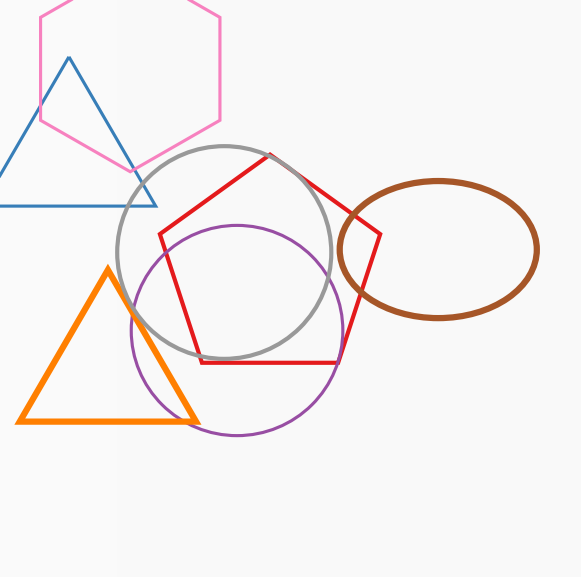[{"shape": "pentagon", "thickness": 2, "radius": 1.0, "center": [0.465, 0.532]}, {"shape": "triangle", "thickness": 1.5, "radius": 0.86, "center": [0.119, 0.728]}, {"shape": "circle", "thickness": 1.5, "radius": 0.91, "center": [0.408, 0.427]}, {"shape": "triangle", "thickness": 3, "radius": 0.88, "center": [0.186, 0.357]}, {"shape": "oval", "thickness": 3, "radius": 0.85, "center": [0.754, 0.567]}, {"shape": "hexagon", "thickness": 1.5, "radius": 0.89, "center": [0.224, 0.88]}, {"shape": "circle", "thickness": 2, "radius": 0.92, "center": [0.386, 0.562]}]